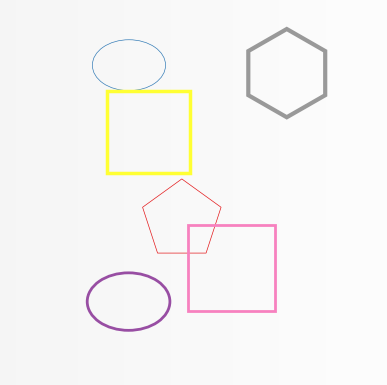[{"shape": "pentagon", "thickness": 0.5, "radius": 0.53, "center": [0.469, 0.429]}, {"shape": "oval", "thickness": 0.5, "radius": 0.47, "center": [0.333, 0.831]}, {"shape": "oval", "thickness": 2, "radius": 0.53, "center": [0.332, 0.217]}, {"shape": "square", "thickness": 2.5, "radius": 0.53, "center": [0.383, 0.656]}, {"shape": "square", "thickness": 2, "radius": 0.56, "center": [0.597, 0.303]}, {"shape": "hexagon", "thickness": 3, "radius": 0.57, "center": [0.74, 0.81]}]